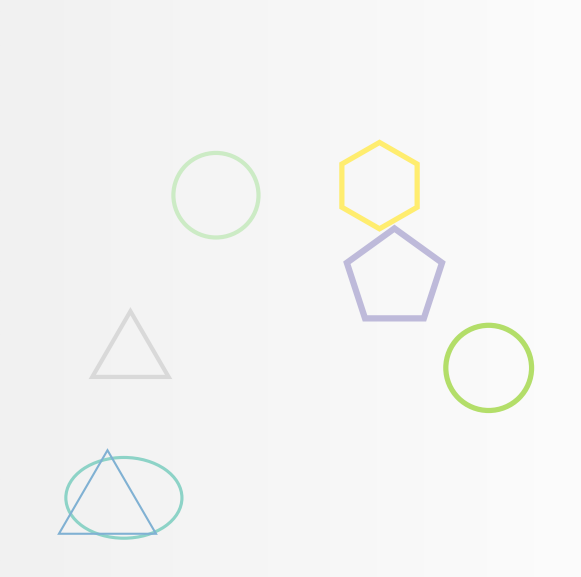[{"shape": "oval", "thickness": 1.5, "radius": 0.5, "center": [0.213, 0.137]}, {"shape": "pentagon", "thickness": 3, "radius": 0.43, "center": [0.679, 0.517]}, {"shape": "triangle", "thickness": 1, "radius": 0.48, "center": [0.185, 0.123]}, {"shape": "circle", "thickness": 2.5, "radius": 0.37, "center": [0.841, 0.362]}, {"shape": "triangle", "thickness": 2, "radius": 0.38, "center": [0.224, 0.384]}, {"shape": "circle", "thickness": 2, "radius": 0.37, "center": [0.372, 0.661]}, {"shape": "hexagon", "thickness": 2.5, "radius": 0.37, "center": [0.653, 0.678]}]